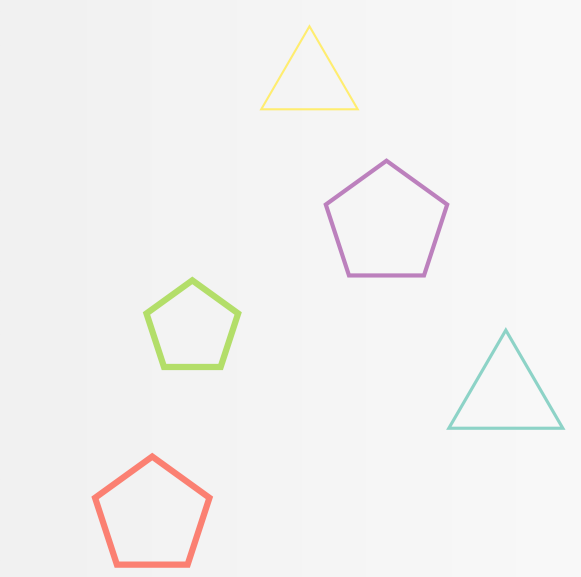[{"shape": "triangle", "thickness": 1.5, "radius": 0.57, "center": [0.87, 0.314]}, {"shape": "pentagon", "thickness": 3, "radius": 0.52, "center": [0.262, 0.105]}, {"shape": "pentagon", "thickness": 3, "radius": 0.41, "center": [0.331, 0.431]}, {"shape": "pentagon", "thickness": 2, "radius": 0.55, "center": [0.665, 0.611]}, {"shape": "triangle", "thickness": 1, "radius": 0.48, "center": [0.532, 0.858]}]